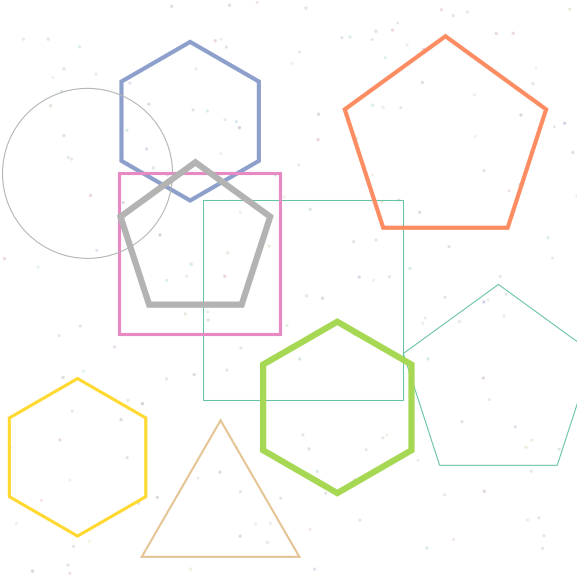[{"shape": "square", "thickness": 0.5, "radius": 0.86, "center": [0.524, 0.48]}, {"shape": "pentagon", "thickness": 0.5, "radius": 0.87, "center": [0.863, 0.333]}, {"shape": "pentagon", "thickness": 2, "radius": 0.92, "center": [0.771, 0.753]}, {"shape": "hexagon", "thickness": 2, "radius": 0.69, "center": [0.329, 0.789]}, {"shape": "square", "thickness": 1.5, "radius": 0.7, "center": [0.345, 0.56]}, {"shape": "hexagon", "thickness": 3, "radius": 0.74, "center": [0.584, 0.294]}, {"shape": "hexagon", "thickness": 1.5, "radius": 0.68, "center": [0.134, 0.207]}, {"shape": "triangle", "thickness": 1, "radius": 0.79, "center": [0.382, 0.114]}, {"shape": "circle", "thickness": 0.5, "radius": 0.74, "center": [0.152, 0.699]}, {"shape": "pentagon", "thickness": 3, "radius": 0.68, "center": [0.338, 0.582]}]